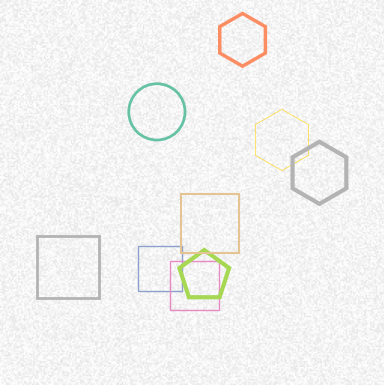[{"shape": "circle", "thickness": 2, "radius": 0.37, "center": [0.408, 0.709]}, {"shape": "hexagon", "thickness": 2.5, "radius": 0.34, "center": [0.63, 0.896]}, {"shape": "square", "thickness": 1, "radius": 0.29, "center": [0.415, 0.302]}, {"shape": "square", "thickness": 1, "radius": 0.32, "center": [0.504, 0.258]}, {"shape": "pentagon", "thickness": 3, "radius": 0.34, "center": [0.531, 0.283]}, {"shape": "hexagon", "thickness": 0.5, "radius": 0.4, "center": [0.732, 0.636]}, {"shape": "square", "thickness": 1.5, "radius": 0.38, "center": [0.545, 0.42]}, {"shape": "hexagon", "thickness": 3, "radius": 0.4, "center": [0.83, 0.551]}, {"shape": "square", "thickness": 2, "radius": 0.4, "center": [0.176, 0.306]}]